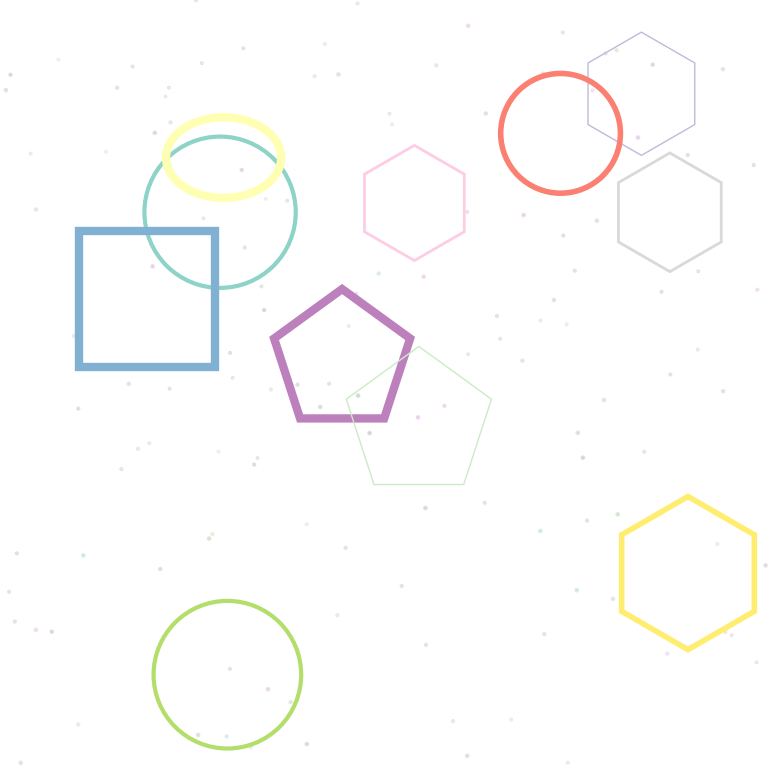[{"shape": "circle", "thickness": 1.5, "radius": 0.49, "center": [0.286, 0.724]}, {"shape": "oval", "thickness": 3, "radius": 0.37, "center": [0.29, 0.795]}, {"shape": "hexagon", "thickness": 0.5, "radius": 0.4, "center": [0.833, 0.878]}, {"shape": "circle", "thickness": 2, "radius": 0.39, "center": [0.728, 0.827]}, {"shape": "square", "thickness": 3, "radius": 0.44, "center": [0.191, 0.612]}, {"shape": "circle", "thickness": 1.5, "radius": 0.48, "center": [0.295, 0.124]}, {"shape": "hexagon", "thickness": 1, "radius": 0.37, "center": [0.538, 0.736]}, {"shape": "hexagon", "thickness": 1, "radius": 0.39, "center": [0.87, 0.724]}, {"shape": "pentagon", "thickness": 3, "radius": 0.46, "center": [0.444, 0.532]}, {"shape": "pentagon", "thickness": 0.5, "radius": 0.5, "center": [0.544, 0.451]}, {"shape": "hexagon", "thickness": 2, "radius": 0.5, "center": [0.894, 0.256]}]